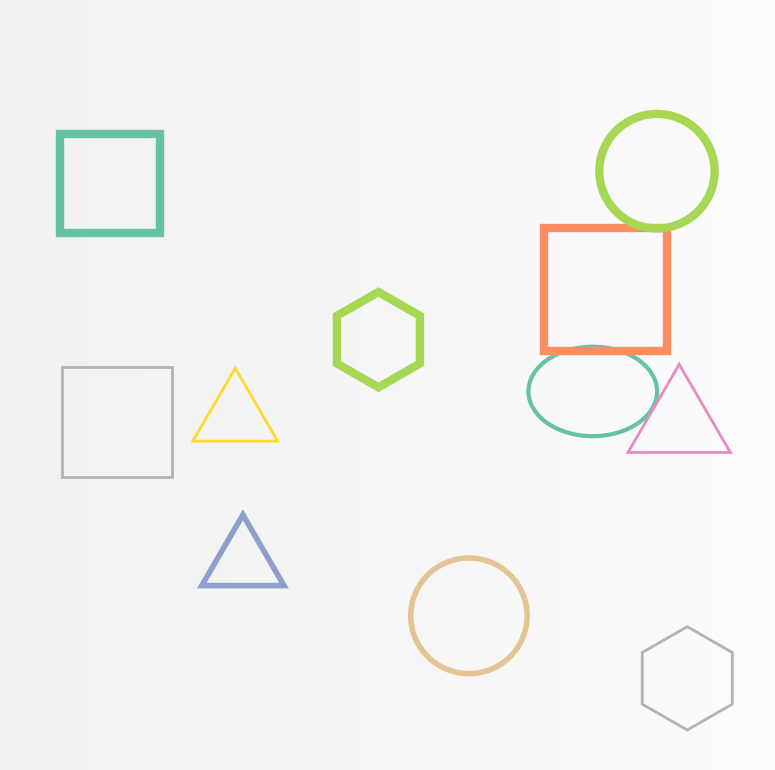[{"shape": "oval", "thickness": 1.5, "radius": 0.41, "center": [0.765, 0.492]}, {"shape": "square", "thickness": 3, "radius": 0.32, "center": [0.142, 0.762]}, {"shape": "square", "thickness": 3, "radius": 0.4, "center": [0.782, 0.624]}, {"shape": "triangle", "thickness": 2, "radius": 0.31, "center": [0.313, 0.27]}, {"shape": "triangle", "thickness": 1, "radius": 0.38, "center": [0.876, 0.451]}, {"shape": "hexagon", "thickness": 3, "radius": 0.31, "center": [0.488, 0.559]}, {"shape": "circle", "thickness": 3, "radius": 0.37, "center": [0.848, 0.778]}, {"shape": "triangle", "thickness": 1, "radius": 0.32, "center": [0.304, 0.459]}, {"shape": "circle", "thickness": 2, "radius": 0.38, "center": [0.605, 0.2]}, {"shape": "square", "thickness": 1, "radius": 0.36, "center": [0.151, 0.452]}, {"shape": "hexagon", "thickness": 1, "radius": 0.34, "center": [0.887, 0.119]}]